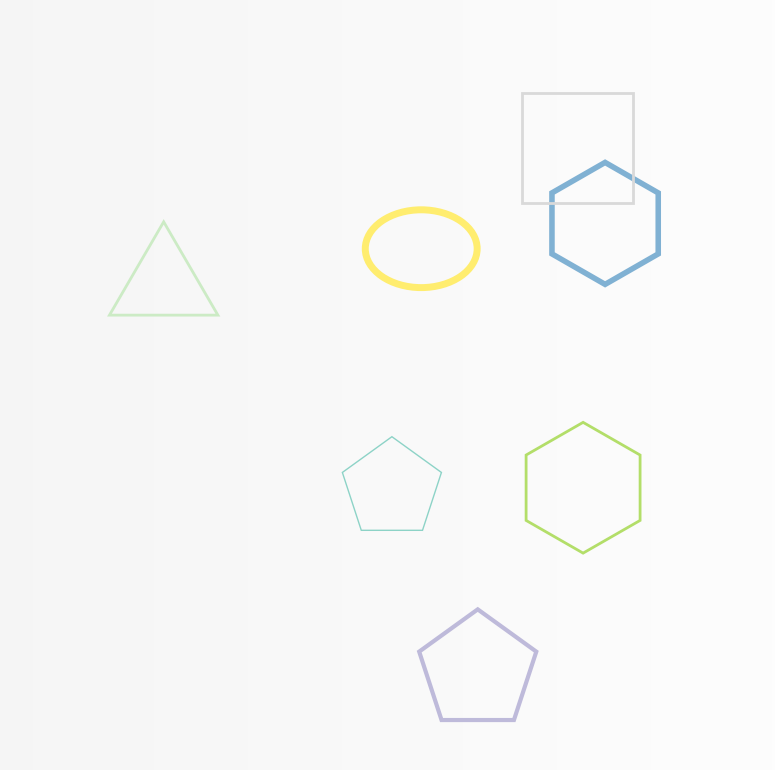[{"shape": "pentagon", "thickness": 0.5, "radius": 0.34, "center": [0.506, 0.366]}, {"shape": "pentagon", "thickness": 1.5, "radius": 0.4, "center": [0.616, 0.129]}, {"shape": "hexagon", "thickness": 2, "radius": 0.4, "center": [0.781, 0.71]}, {"shape": "hexagon", "thickness": 1, "radius": 0.42, "center": [0.752, 0.367]}, {"shape": "square", "thickness": 1, "radius": 0.36, "center": [0.745, 0.808]}, {"shape": "triangle", "thickness": 1, "radius": 0.4, "center": [0.211, 0.631]}, {"shape": "oval", "thickness": 2.5, "radius": 0.36, "center": [0.544, 0.677]}]